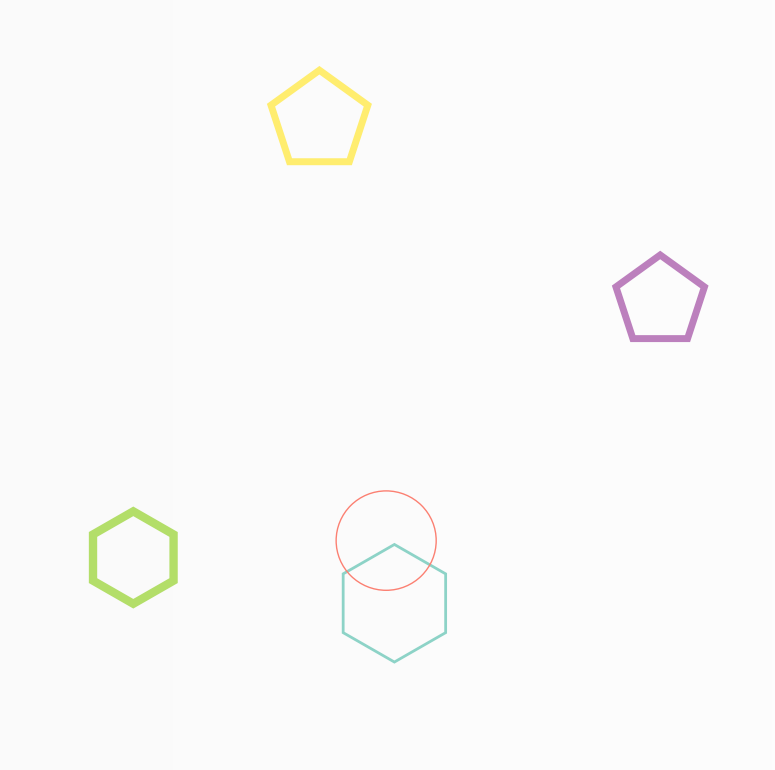[{"shape": "hexagon", "thickness": 1, "radius": 0.38, "center": [0.509, 0.217]}, {"shape": "circle", "thickness": 0.5, "radius": 0.32, "center": [0.498, 0.298]}, {"shape": "hexagon", "thickness": 3, "radius": 0.3, "center": [0.172, 0.276]}, {"shape": "pentagon", "thickness": 2.5, "radius": 0.3, "center": [0.852, 0.609]}, {"shape": "pentagon", "thickness": 2.5, "radius": 0.33, "center": [0.412, 0.843]}]